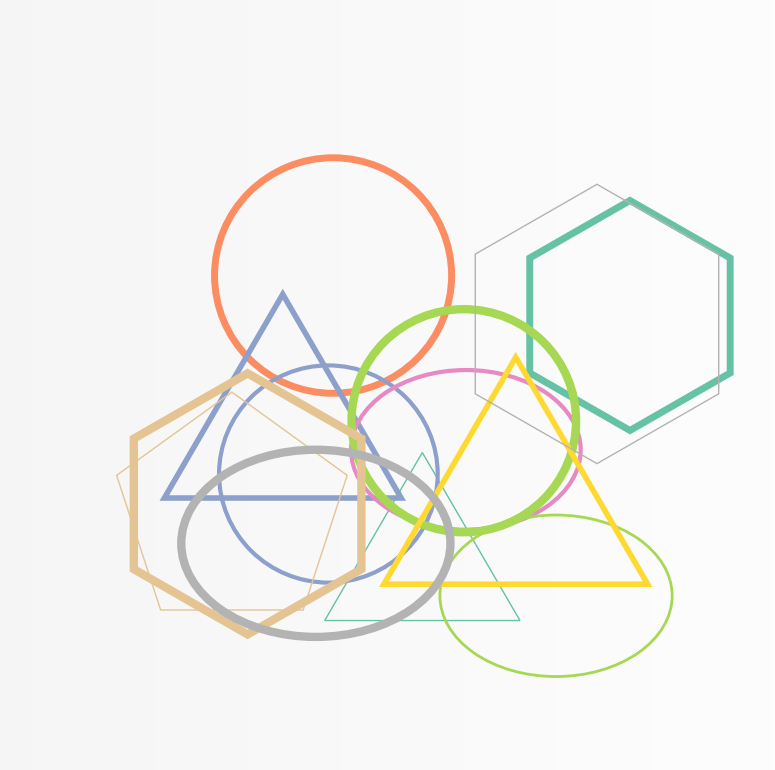[{"shape": "triangle", "thickness": 0.5, "radius": 0.73, "center": [0.545, 0.267]}, {"shape": "hexagon", "thickness": 2.5, "radius": 0.75, "center": [0.813, 0.59]}, {"shape": "circle", "thickness": 2.5, "radius": 0.76, "center": [0.43, 0.642]}, {"shape": "circle", "thickness": 1.5, "radius": 0.71, "center": [0.424, 0.384]}, {"shape": "triangle", "thickness": 2, "radius": 0.88, "center": [0.365, 0.441]}, {"shape": "oval", "thickness": 1.5, "radius": 0.74, "center": [0.601, 0.416]}, {"shape": "circle", "thickness": 3, "radius": 0.72, "center": [0.598, 0.454]}, {"shape": "oval", "thickness": 1, "radius": 0.75, "center": [0.717, 0.226]}, {"shape": "triangle", "thickness": 2, "radius": 0.98, "center": [0.666, 0.34]}, {"shape": "hexagon", "thickness": 3, "radius": 0.85, "center": [0.32, 0.346]}, {"shape": "pentagon", "thickness": 0.5, "radius": 0.78, "center": [0.299, 0.334]}, {"shape": "hexagon", "thickness": 0.5, "radius": 0.91, "center": [0.77, 0.579]}, {"shape": "oval", "thickness": 3, "radius": 0.87, "center": [0.408, 0.294]}]